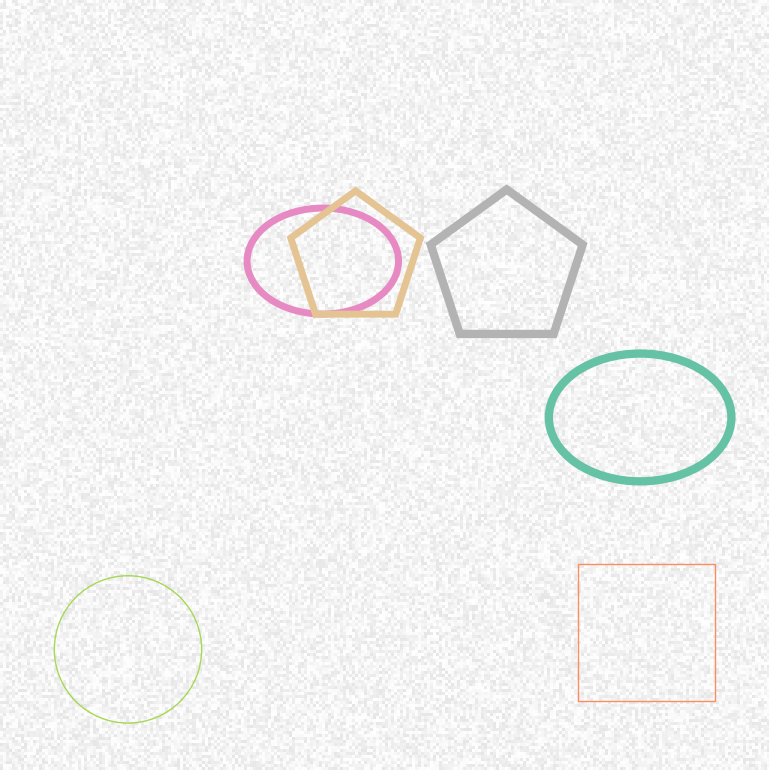[{"shape": "oval", "thickness": 3, "radius": 0.59, "center": [0.831, 0.458]}, {"shape": "square", "thickness": 0.5, "radius": 0.45, "center": [0.84, 0.179]}, {"shape": "oval", "thickness": 2.5, "radius": 0.49, "center": [0.419, 0.661]}, {"shape": "circle", "thickness": 0.5, "radius": 0.48, "center": [0.166, 0.157]}, {"shape": "pentagon", "thickness": 2.5, "radius": 0.44, "center": [0.462, 0.664]}, {"shape": "pentagon", "thickness": 3, "radius": 0.52, "center": [0.658, 0.65]}]